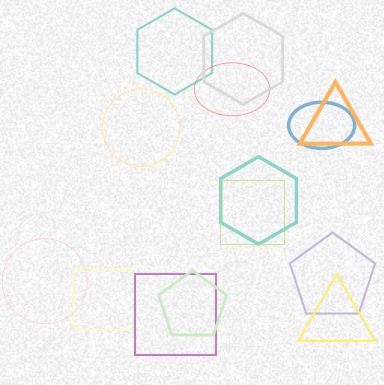[{"shape": "hexagon", "thickness": 2.5, "radius": 0.57, "center": [0.672, 0.479]}, {"shape": "hexagon", "thickness": 1.5, "radius": 0.56, "center": [0.454, 0.866]}, {"shape": "square", "thickness": 1, "radius": 0.4, "center": [0.269, 0.225]}, {"shape": "pentagon", "thickness": 1.5, "radius": 0.58, "center": [0.864, 0.28]}, {"shape": "oval", "thickness": 0.5, "radius": 0.49, "center": [0.603, 0.768]}, {"shape": "oval", "thickness": 2.5, "radius": 0.43, "center": [0.835, 0.675]}, {"shape": "triangle", "thickness": 3, "radius": 0.53, "center": [0.871, 0.68]}, {"shape": "square", "thickness": 0.5, "radius": 0.41, "center": [0.654, 0.449]}, {"shape": "circle", "thickness": 0.5, "radius": 0.55, "center": [0.116, 0.27]}, {"shape": "hexagon", "thickness": 2, "radius": 0.59, "center": [0.632, 0.847]}, {"shape": "square", "thickness": 1.5, "radius": 0.52, "center": [0.455, 0.184]}, {"shape": "pentagon", "thickness": 2, "radius": 0.46, "center": [0.5, 0.205]}, {"shape": "triangle", "thickness": 1.5, "radius": 0.58, "center": [0.875, 0.173]}, {"shape": "circle", "thickness": 0.5, "radius": 0.5, "center": [0.367, 0.668]}]